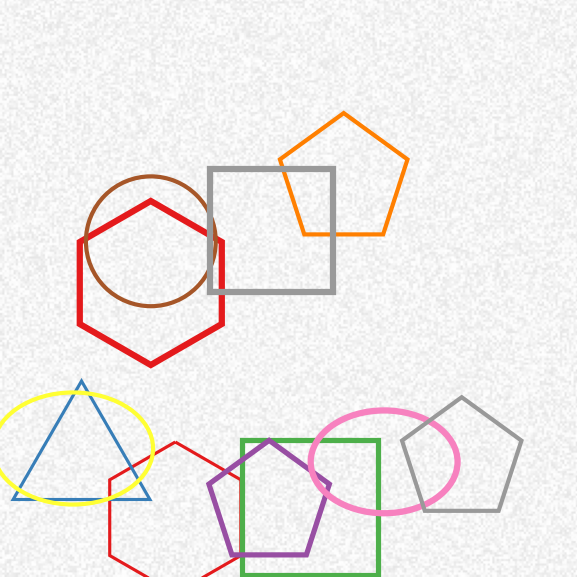[{"shape": "hexagon", "thickness": 3, "radius": 0.71, "center": [0.261, 0.509]}, {"shape": "hexagon", "thickness": 1.5, "radius": 0.66, "center": [0.304, 0.103]}, {"shape": "triangle", "thickness": 1.5, "radius": 0.68, "center": [0.141, 0.203]}, {"shape": "square", "thickness": 2.5, "radius": 0.59, "center": [0.537, 0.121]}, {"shape": "pentagon", "thickness": 2.5, "radius": 0.55, "center": [0.466, 0.127]}, {"shape": "pentagon", "thickness": 2, "radius": 0.58, "center": [0.595, 0.687]}, {"shape": "oval", "thickness": 2, "radius": 0.69, "center": [0.126, 0.223]}, {"shape": "circle", "thickness": 2, "radius": 0.56, "center": [0.261, 0.581]}, {"shape": "oval", "thickness": 3, "radius": 0.64, "center": [0.665, 0.199]}, {"shape": "pentagon", "thickness": 2, "radius": 0.54, "center": [0.8, 0.203]}, {"shape": "square", "thickness": 3, "radius": 0.54, "center": [0.47, 0.6]}]